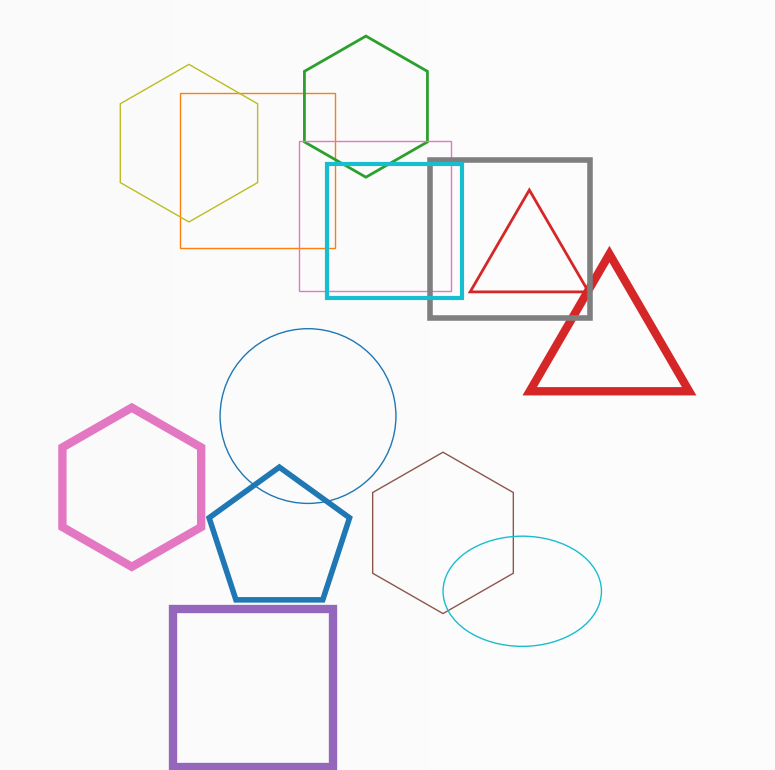[{"shape": "pentagon", "thickness": 2, "radius": 0.48, "center": [0.36, 0.298]}, {"shape": "circle", "thickness": 0.5, "radius": 0.57, "center": [0.397, 0.46]}, {"shape": "square", "thickness": 0.5, "radius": 0.5, "center": [0.332, 0.778]}, {"shape": "hexagon", "thickness": 1, "radius": 0.46, "center": [0.472, 0.862]}, {"shape": "triangle", "thickness": 1, "radius": 0.44, "center": [0.683, 0.665]}, {"shape": "triangle", "thickness": 3, "radius": 0.59, "center": [0.786, 0.551]}, {"shape": "square", "thickness": 3, "radius": 0.51, "center": [0.326, 0.106]}, {"shape": "hexagon", "thickness": 0.5, "radius": 0.52, "center": [0.572, 0.308]}, {"shape": "square", "thickness": 0.5, "radius": 0.49, "center": [0.484, 0.719]}, {"shape": "hexagon", "thickness": 3, "radius": 0.52, "center": [0.17, 0.367]}, {"shape": "square", "thickness": 2, "radius": 0.51, "center": [0.658, 0.689]}, {"shape": "hexagon", "thickness": 0.5, "radius": 0.51, "center": [0.244, 0.814]}, {"shape": "oval", "thickness": 0.5, "radius": 0.51, "center": [0.674, 0.232]}, {"shape": "square", "thickness": 1.5, "radius": 0.44, "center": [0.509, 0.7]}]